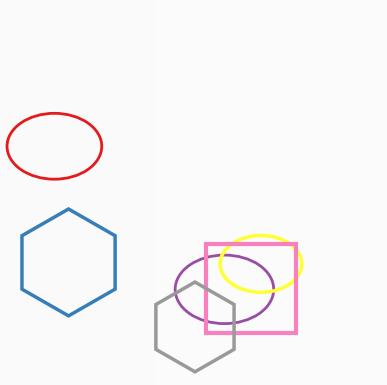[{"shape": "oval", "thickness": 2, "radius": 0.61, "center": [0.14, 0.62]}, {"shape": "hexagon", "thickness": 2.5, "radius": 0.69, "center": [0.177, 0.318]}, {"shape": "oval", "thickness": 2, "radius": 0.64, "center": [0.579, 0.248]}, {"shape": "oval", "thickness": 2.5, "radius": 0.53, "center": [0.673, 0.315]}, {"shape": "square", "thickness": 3, "radius": 0.58, "center": [0.647, 0.25]}, {"shape": "hexagon", "thickness": 2.5, "radius": 0.58, "center": [0.503, 0.151]}]